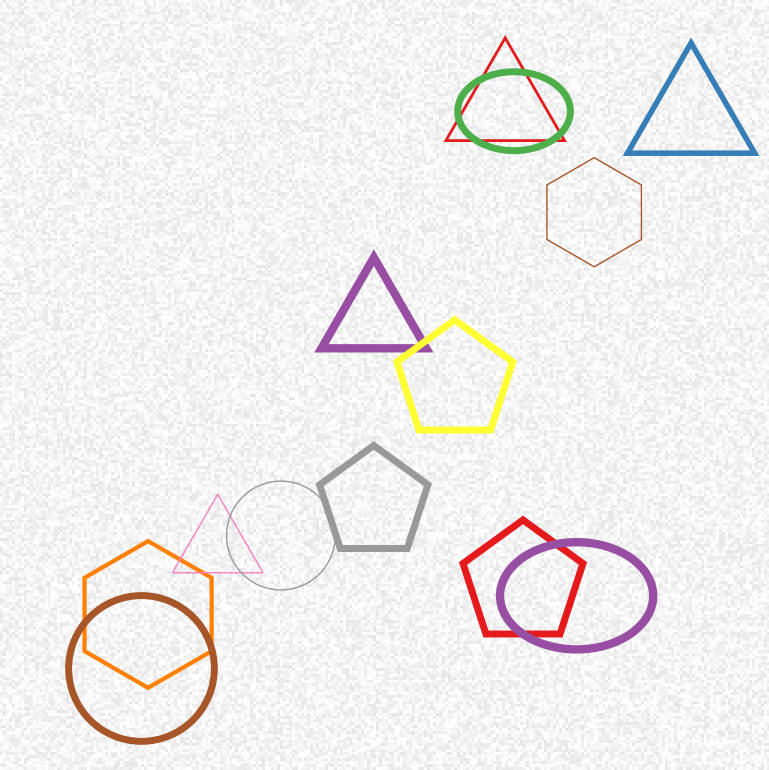[{"shape": "pentagon", "thickness": 2.5, "radius": 0.41, "center": [0.679, 0.243]}, {"shape": "triangle", "thickness": 1, "radius": 0.44, "center": [0.656, 0.862]}, {"shape": "triangle", "thickness": 2, "radius": 0.48, "center": [0.897, 0.849]}, {"shape": "oval", "thickness": 2.5, "radius": 0.37, "center": [0.668, 0.856]}, {"shape": "triangle", "thickness": 3, "radius": 0.39, "center": [0.486, 0.587]}, {"shape": "oval", "thickness": 3, "radius": 0.5, "center": [0.749, 0.226]}, {"shape": "hexagon", "thickness": 1.5, "radius": 0.48, "center": [0.192, 0.202]}, {"shape": "pentagon", "thickness": 2.5, "radius": 0.4, "center": [0.591, 0.506]}, {"shape": "hexagon", "thickness": 0.5, "radius": 0.35, "center": [0.772, 0.724]}, {"shape": "circle", "thickness": 2.5, "radius": 0.47, "center": [0.184, 0.132]}, {"shape": "triangle", "thickness": 0.5, "radius": 0.34, "center": [0.283, 0.29]}, {"shape": "pentagon", "thickness": 2.5, "radius": 0.37, "center": [0.485, 0.348]}, {"shape": "circle", "thickness": 0.5, "radius": 0.35, "center": [0.365, 0.305]}]